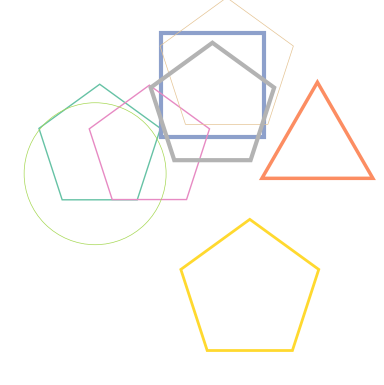[{"shape": "pentagon", "thickness": 1, "radius": 0.83, "center": [0.259, 0.615]}, {"shape": "triangle", "thickness": 2.5, "radius": 0.83, "center": [0.824, 0.62]}, {"shape": "square", "thickness": 3, "radius": 0.67, "center": [0.553, 0.779]}, {"shape": "pentagon", "thickness": 1, "radius": 0.82, "center": [0.388, 0.615]}, {"shape": "circle", "thickness": 0.5, "radius": 0.92, "center": [0.247, 0.549]}, {"shape": "pentagon", "thickness": 2, "radius": 0.94, "center": [0.649, 0.242]}, {"shape": "pentagon", "thickness": 0.5, "radius": 0.91, "center": [0.589, 0.824]}, {"shape": "pentagon", "thickness": 3, "radius": 0.84, "center": [0.552, 0.72]}]